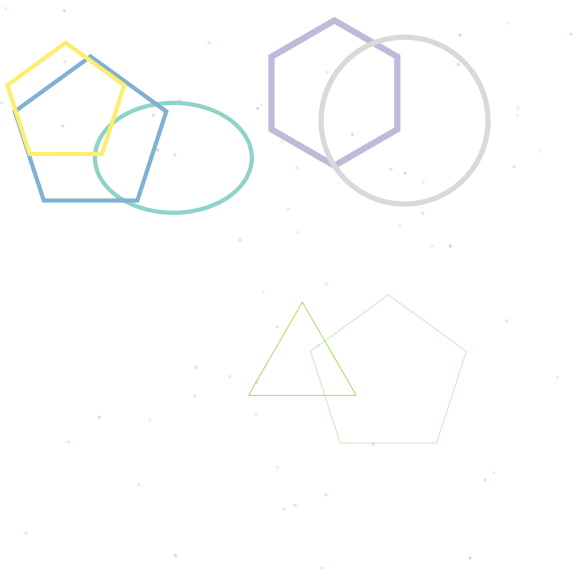[{"shape": "oval", "thickness": 2, "radius": 0.68, "center": [0.3, 0.726]}, {"shape": "hexagon", "thickness": 3, "radius": 0.63, "center": [0.579, 0.838]}, {"shape": "pentagon", "thickness": 2, "radius": 0.69, "center": [0.157, 0.764]}, {"shape": "triangle", "thickness": 0.5, "radius": 0.54, "center": [0.524, 0.368]}, {"shape": "circle", "thickness": 2.5, "radius": 0.72, "center": [0.701, 0.79]}, {"shape": "pentagon", "thickness": 0.5, "radius": 0.71, "center": [0.673, 0.347]}, {"shape": "pentagon", "thickness": 2, "radius": 0.53, "center": [0.114, 0.819]}]